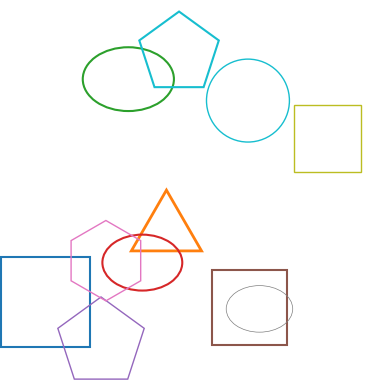[{"shape": "square", "thickness": 1.5, "radius": 0.58, "center": [0.118, 0.216]}, {"shape": "triangle", "thickness": 2, "radius": 0.53, "center": [0.432, 0.401]}, {"shape": "oval", "thickness": 1.5, "radius": 0.59, "center": [0.333, 0.794]}, {"shape": "oval", "thickness": 1.5, "radius": 0.52, "center": [0.37, 0.318]}, {"shape": "pentagon", "thickness": 1, "radius": 0.59, "center": [0.262, 0.111]}, {"shape": "square", "thickness": 1.5, "radius": 0.48, "center": [0.648, 0.201]}, {"shape": "hexagon", "thickness": 1, "radius": 0.52, "center": [0.275, 0.323]}, {"shape": "oval", "thickness": 0.5, "radius": 0.43, "center": [0.674, 0.198]}, {"shape": "square", "thickness": 1, "radius": 0.43, "center": [0.851, 0.64]}, {"shape": "pentagon", "thickness": 1.5, "radius": 0.54, "center": [0.465, 0.861]}, {"shape": "circle", "thickness": 1, "radius": 0.54, "center": [0.644, 0.739]}]